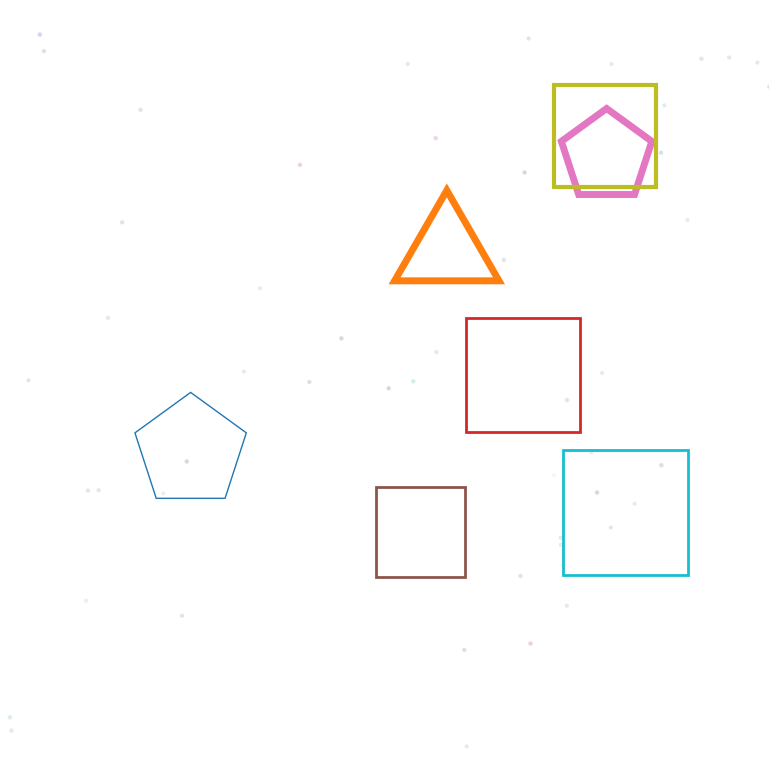[{"shape": "pentagon", "thickness": 0.5, "radius": 0.38, "center": [0.248, 0.414]}, {"shape": "triangle", "thickness": 2.5, "radius": 0.39, "center": [0.58, 0.674]}, {"shape": "square", "thickness": 1, "radius": 0.37, "center": [0.679, 0.513]}, {"shape": "square", "thickness": 1, "radius": 0.29, "center": [0.546, 0.309]}, {"shape": "pentagon", "thickness": 2.5, "radius": 0.31, "center": [0.788, 0.797]}, {"shape": "square", "thickness": 1.5, "radius": 0.33, "center": [0.786, 0.824]}, {"shape": "square", "thickness": 1, "radius": 0.41, "center": [0.812, 0.334]}]